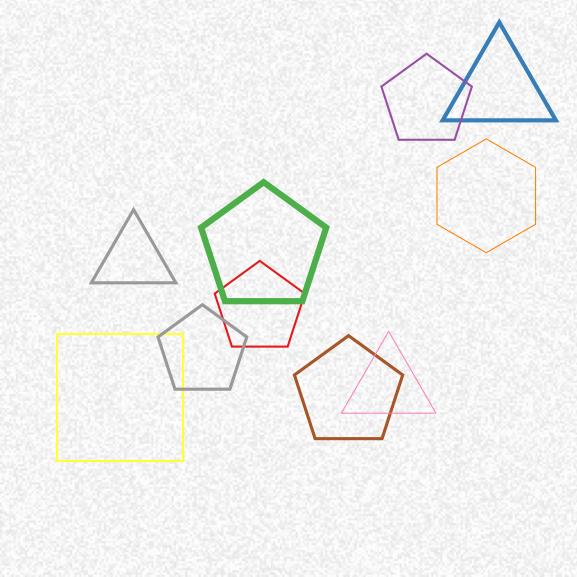[{"shape": "pentagon", "thickness": 1, "radius": 0.41, "center": [0.45, 0.465]}, {"shape": "triangle", "thickness": 2, "radius": 0.57, "center": [0.865, 0.847]}, {"shape": "pentagon", "thickness": 3, "radius": 0.57, "center": [0.457, 0.57]}, {"shape": "pentagon", "thickness": 1, "radius": 0.41, "center": [0.739, 0.824]}, {"shape": "hexagon", "thickness": 0.5, "radius": 0.49, "center": [0.842, 0.66]}, {"shape": "square", "thickness": 1, "radius": 0.55, "center": [0.208, 0.311]}, {"shape": "pentagon", "thickness": 1.5, "radius": 0.49, "center": [0.604, 0.319]}, {"shape": "triangle", "thickness": 0.5, "radius": 0.47, "center": [0.673, 0.331]}, {"shape": "pentagon", "thickness": 1.5, "radius": 0.4, "center": [0.35, 0.391]}, {"shape": "triangle", "thickness": 1.5, "radius": 0.42, "center": [0.231, 0.552]}]